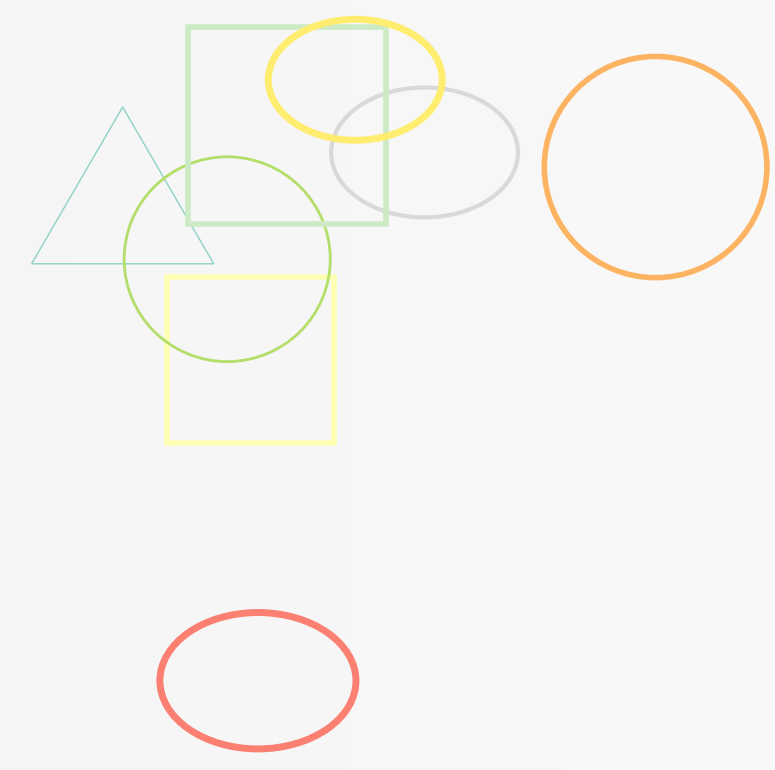[{"shape": "triangle", "thickness": 0.5, "radius": 0.68, "center": [0.158, 0.725]}, {"shape": "square", "thickness": 2, "radius": 0.54, "center": [0.323, 0.533]}, {"shape": "oval", "thickness": 2.5, "radius": 0.63, "center": [0.333, 0.116]}, {"shape": "circle", "thickness": 2, "radius": 0.72, "center": [0.846, 0.783]}, {"shape": "circle", "thickness": 1, "radius": 0.66, "center": [0.293, 0.663]}, {"shape": "oval", "thickness": 1.5, "radius": 0.6, "center": [0.548, 0.802]}, {"shape": "square", "thickness": 2, "radius": 0.64, "center": [0.37, 0.837]}, {"shape": "oval", "thickness": 2.5, "radius": 0.56, "center": [0.458, 0.896]}]